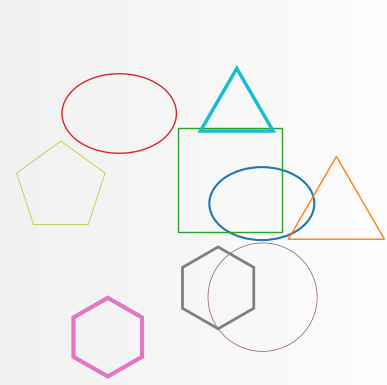[{"shape": "oval", "thickness": 1.5, "radius": 0.68, "center": [0.676, 0.471]}, {"shape": "triangle", "thickness": 1, "radius": 0.72, "center": [0.868, 0.45]}, {"shape": "square", "thickness": 1, "radius": 0.67, "center": [0.594, 0.532]}, {"shape": "oval", "thickness": 1, "radius": 0.74, "center": [0.308, 0.705]}, {"shape": "circle", "thickness": 0.5, "radius": 0.7, "center": [0.678, 0.228]}, {"shape": "hexagon", "thickness": 3, "radius": 0.51, "center": [0.278, 0.124]}, {"shape": "hexagon", "thickness": 2, "radius": 0.53, "center": [0.563, 0.252]}, {"shape": "pentagon", "thickness": 0.5, "radius": 0.6, "center": [0.157, 0.513]}, {"shape": "triangle", "thickness": 2.5, "radius": 0.54, "center": [0.611, 0.714]}]